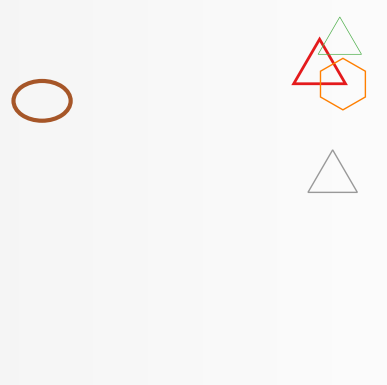[{"shape": "triangle", "thickness": 2, "radius": 0.39, "center": [0.825, 0.821]}, {"shape": "triangle", "thickness": 0.5, "radius": 0.32, "center": [0.877, 0.891]}, {"shape": "hexagon", "thickness": 1, "radius": 0.33, "center": [0.885, 0.782]}, {"shape": "oval", "thickness": 3, "radius": 0.37, "center": [0.109, 0.738]}, {"shape": "triangle", "thickness": 1, "radius": 0.37, "center": [0.858, 0.537]}]